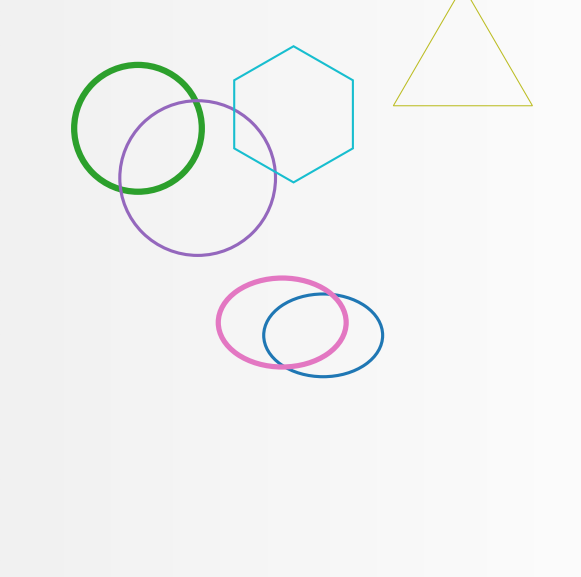[{"shape": "oval", "thickness": 1.5, "radius": 0.51, "center": [0.556, 0.418]}, {"shape": "circle", "thickness": 3, "radius": 0.55, "center": [0.237, 0.777]}, {"shape": "circle", "thickness": 1.5, "radius": 0.67, "center": [0.34, 0.691]}, {"shape": "oval", "thickness": 2.5, "radius": 0.55, "center": [0.486, 0.441]}, {"shape": "triangle", "thickness": 0.5, "radius": 0.69, "center": [0.796, 0.885]}, {"shape": "hexagon", "thickness": 1, "radius": 0.59, "center": [0.505, 0.801]}]